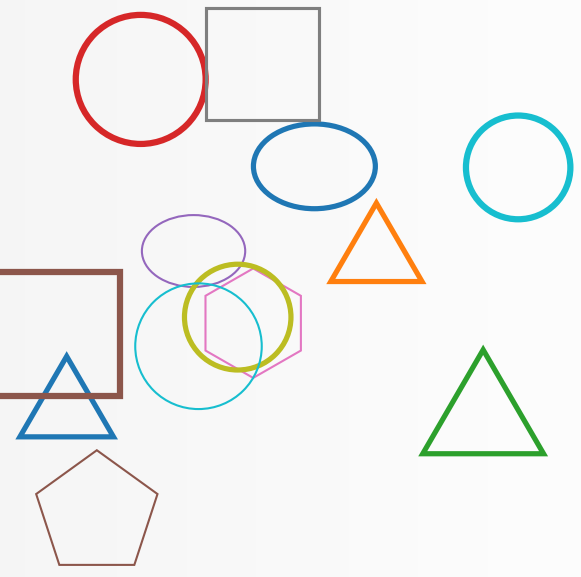[{"shape": "triangle", "thickness": 2.5, "radius": 0.46, "center": [0.115, 0.289]}, {"shape": "oval", "thickness": 2.5, "radius": 0.52, "center": [0.541, 0.711]}, {"shape": "triangle", "thickness": 2.5, "radius": 0.45, "center": [0.648, 0.557]}, {"shape": "triangle", "thickness": 2.5, "radius": 0.6, "center": [0.831, 0.273]}, {"shape": "circle", "thickness": 3, "radius": 0.56, "center": [0.242, 0.862]}, {"shape": "oval", "thickness": 1, "radius": 0.44, "center": [0.333, 0.564]}, {"shape": "pentagon", "thickness": 1, "radius": 0.55, "center": [0.167, 0.11]}, {"shape": "square", "thickness": 3, "radius": 0.53, "center": [0.1, 0.421]}, {"shape": "hexagon", "thickness": 1, "radius": 0.47, "center": [0.436, 0.44]}, {"shape": "square", "thickness": 1.5, "radius": 0.49, "center": [0.451, 0.888]}, {"shape": "circle", "thickness": 2.5, "radius": 0.46, "center": [0.409, 0.45]}, {"shape": "circle", "thickness": 1, "radius": 0.54, "center": [0.341, 0.4]}, {"shape": "circle", "thickness": 3, "radius": 0.45, "center": [0.891, 0.709]}]